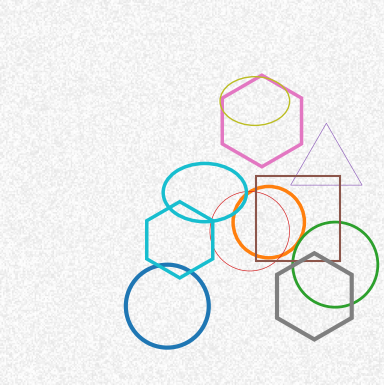[{"shape": "circle", "thickness": 3, "radius": 0.54, "center": [0.435, 0.205]}, {"shape": "circle", "thickness": 2.5, "radius": 0.46, "center": [0.698, 0.423]}, {"shape": "circle", "thickness": 2, "radius": 0.55, "center": [0.871, 0.313]}, {"shape": "circle", "thickness": 0.5, "radius": 0.52, "center": [0.649, 0.399]}, {"shape": "triangle", "thickness": 0.5, "radius": 0.54, "center": [0.848, 0.573]}, {"shape": "square", "thickness": 1.5, "radius": 0.55, "center": [0.775, 0.433]}, {"shape": "hexagon", "thickness": 2.5, "radius": 0.59, "center": [0.68, 0.686]}, {"shape": "hexagon", "thickness": 3, "radius": 0.56, "center": [0.817, 0.23]}, {"shape": "oval", "thickness": 1, "radius": 0.45, "center": [0.662, 0.738]}, {"shape": "hexagon", "thickness": 2.5, "radius": 0.49, "center": [0.467, 0.377]}, {"shape": "oval", "thickness": 2.5, "radius": 0.54, "center": [0.532, 0.5]}]